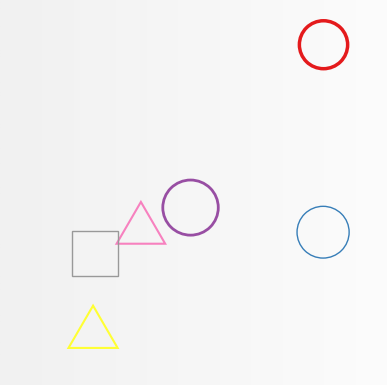[{"shape": "circle", "thickness": 2.5, "radius": 0.31, "center": [0.835, 0.884]}, {"shape": "circle", "thickness": 1, "radius": 0.34, "center": [0.834, 0.397]}, {"shape": "circle", "thickness": 2, "radius": 0.36, "center": [0.492, 0.461]}, {"shape": "triangle", "thickness": 1.5, "radius": 0.37, "center": [0.24, 0.133]}, {"shape": "triangle", "thickness": 1.5, "radius": 0.36, "center": [0.364, 0.403]}, {"shape": "square", "thickness": 1, "radius": 0.29, "center": [0.245, 0.341]}]